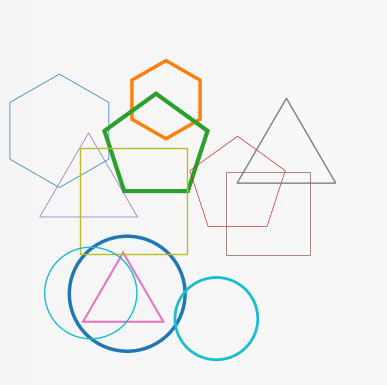[{"shape": "hexagon", "thickness": 0.5, "radius": 0.74, "center": [0.153, 0.66]}, {"shape": "circle", "thickness": 2.5, "radius": 0.75, "center": [0.328, 0.237]}, {"shape": "hexagon", "thickness": 2.5, "radius": 0.51, "center": [0.428, 0.741]}, {"shape": "pentagon", "thickness": 3, "radius": 0.7, "center": [0.403, 0.617]}, {"shape": "pentagon", "thickness": 0.5, "radius": 0.65, "center": [0.613, 0.517]}, {"shape": "triangle", "thickness": 0.5, "radius": 0.73, "center": [0.229, 0.509]}, {"shape": "square", "thickness": 0.5, "radius": 0.54, "center": [0.692, 0.445]}, {"shape": "triangle", "thickness": 1.5, "radius": 0.6, "center": [0.318, 0.224]}, {"shape": "triangle", "thickness": 1, "radius": 0.73, "center": [0.739, 0.598]}, {"shape": "square", "thickness": 1, "radius": 0.69, "center": [0.344, 0.478]}, {"shape": "circle", "thickness": 1, "radius": 0.59, "center": [0.234, 0.239]}, {"shape": "circle", "thickness": 2, "radius": 0.53, "center": [0.558, 0.172]}]